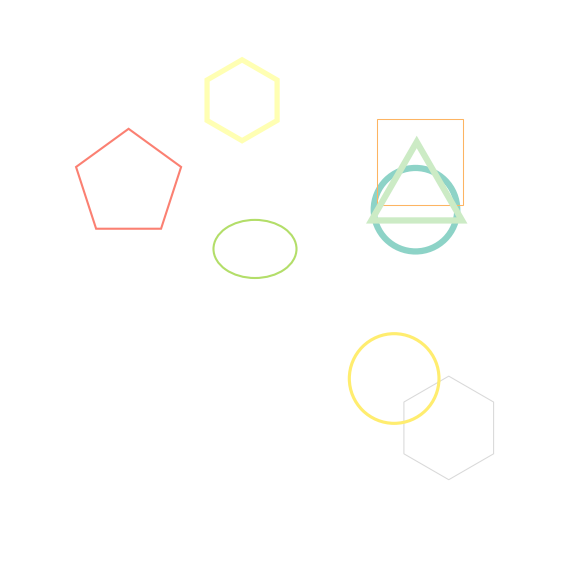[{"shape": "circle", "thickness": 3, "radius": 0.36, "center": [0.719, 0.636]}, {"shape": "hexagon", "thickness": 2.5, "radius": 0.35, "center": [0.419, 0.826]}, {"shape": "pentagon", "thickness": 1, "radius": 0.48, "center": [0.223, 0.68]}, {"shape": "square", "thickness": 0.5, "radius": 0.37, "center": [0.728, 0.719]}, {"shape": "oval", "thickness": 1, "radius": 0.36, "center": [0.442, 0.568]}, {"shape": "hexagon", "thickness": 0.5, "radius": 0.45, "center": [0.777, 0.258]}, {"shape": "triangle", "thickness": 3, "radius": 0.45, "center": [0.722, 0.663]}, {"shape": "circle", "thickness": 1.5, "radius": 0.39, "center": [0.683, 0.344]}]